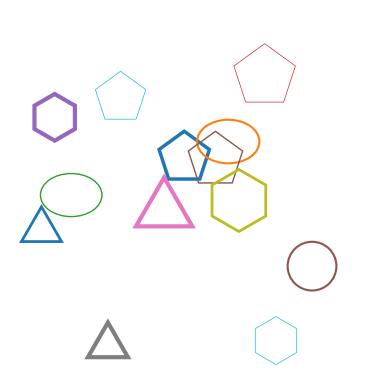[{"shape": "triangle", "thickness": 2, "radius": 0.3, "center": [0.108, 0.403]}, {"shape": "pentagon", "thickness": 2.5, "radius": 0.34, "center": [0.478, 0.59]}, {"shape": "oval", "thickness": 1.5, "radius": 0.4, "center": [0.593, 0.632]}, {"shape": "oval", "thickness": 1, "radius": 0.4, "center": [0.185, 0.493]}, {"shape": "pentagon", "thickness": 0.5, "radius": 0.42, "center": [0.687, 0.803]}, {"shape": "hexagon", "thickness": 3, "radius": 0.3, "center": [0.142, 0.695]}, {"shape": "circle", "thickness": 1.5, "radius": 0.32, "center": [0.81, 0.309]}, {"shape": "pentagon", "thickness": 1, "radius": 0.37, "center": [0.56, 0.585]}, {"shape": "triangle", "thickness": 3, "radius": 0.42, "center": [0.426, 0.454]}, {"shape": "triangle", "thickness": 3, "radius": 0.3, "center": [0.28, 0.102]}, {"shape": "hexagon", "thickness": 2, "radius": 0.4, "center": [0.621, 0.479]}, {"shape": "hexagon", "thickness": 0.5, "radius": 0.31, "center": [0.717, 0.115]}, {"shape": "pentagon", "thickness": 0.5, "radius": 0.34, "center": [0.313, 0.746]}]